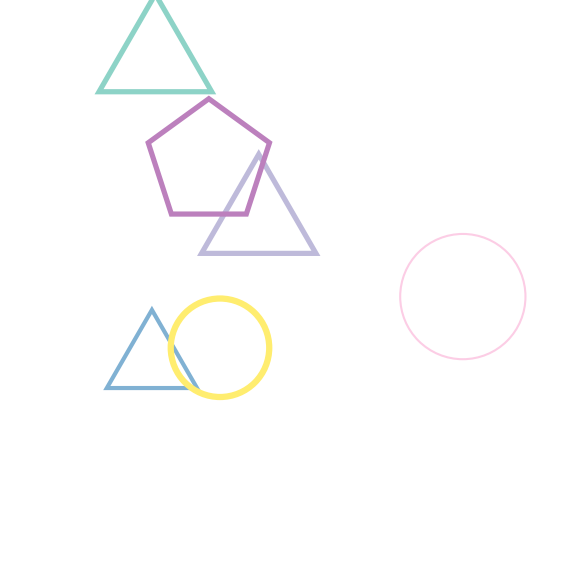[{"shape": "triangle", "thickness": 2.5, "radius": 0.56, "center": [0.269, 0.897]}, {"shape": "triangle", "thickness": 2.5, "radius": 0.57, "center": [0.448, 0.618]}, {"shape": "triangle", "thickness": 2, "radius": 0.45, "center": [0.263, 0.372]}, {"shape": "circle", "thickness": 1, "radius": 0.54, "center": [0.801, 0.486]}, {"shape": "pentagon", "thickness": 2.5, "radius": 0.55, "center": [0.362, 0.718]}, {"shape": "circle", "thickness": 3, "radius": 0.43, "center": [0.381, 0.397]}]